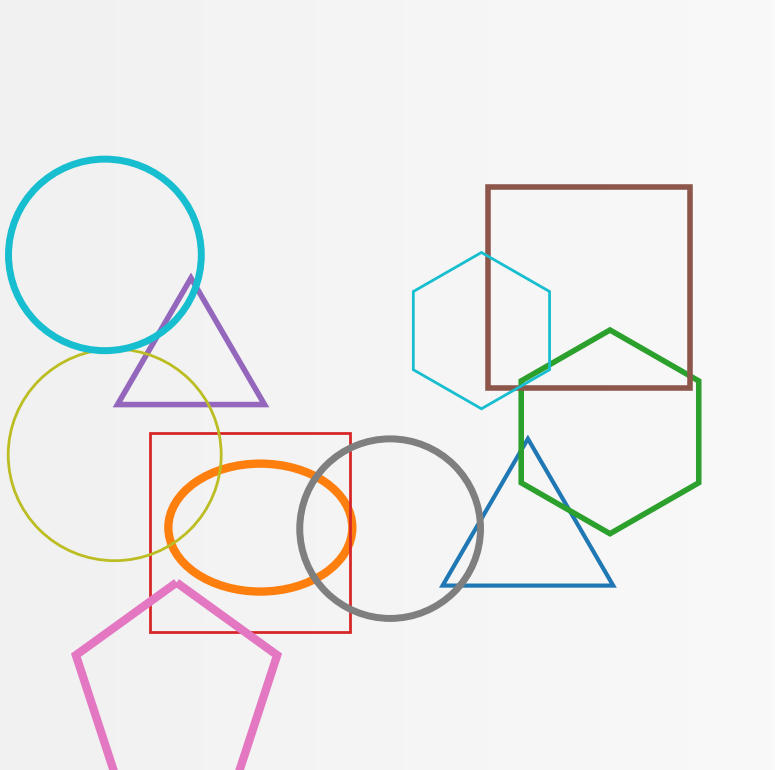[{"shape": "triangle", "thickness": 1.5, "radius": 0.64, "center": [0.681, 0.303]}, {"shape": "oval", "thickness": 3, "radius": 0.59, "center": [0.336, 0.315]}, {"shape": "hexagon", "thickness": 2, "radius": 0.66, "center": [0.787, 0.439]}, {"shape": "square", "thickness": 1, "radius": 0.65, "center": [0.323, 0.308]}, {"shape": "triangle", "thickness": 2, "radius": 0.55, "center": [0.246, 0.529]}, {"shape": "square", "thickness": 2, "radius": 0.65, "center": [0.76, 0.627]}, {"shape": "pentagon", "thickness": 3, "radius": 0.68, "center": [0.228, 0.107]}, {"shape": "circle", "thickness": 2.5, "radius": 0.58, "center": [0.503, 0.313]}, {"shape": "circle", "thickness": 1, "radius": 0.69, "center": [0.148, 0.409]}, {"shape": "circle", "thickness": 2.5, "radius": 0.62, "center": [0.135, 0.669]}, {"shape": "hexagon", "thickness": 1, "radius": 0.51, "center": [0.621, 0.571]}]